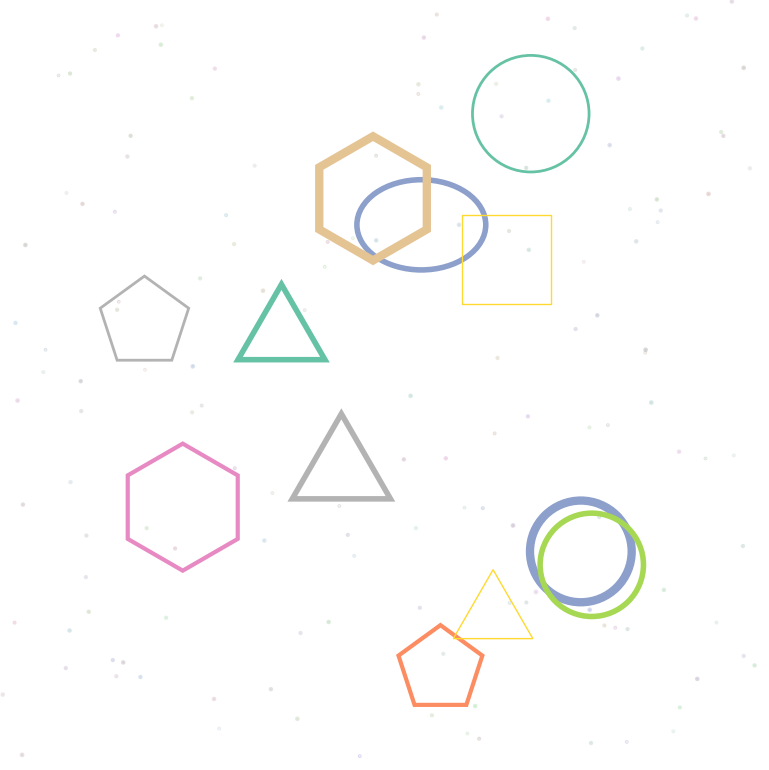[{"shape": "circle", "thickness": 1, "radius": 0.38, "center": [0.689, 0.852]}, {"shape": "triangle", "thickness": 2, "radius": 0.33, "center": [0.366, 0.565]}, {"shape": "pentagon", "thickness": 1.5, "radius": 0.29, "center": [0.572, 0.131]}, {"shape": "circle", "thickness": 3, "radius": 0.33, "center": [0.754, 0.284]}, {"shape": "oval", "thickness": 2, "radius": 0.42, "center": [0.547, 0.708]}, {"shape": "hexagon", "thickness": 1.5, "radius": 0.41, "center": [0.237, 0.341]}, {"shape": "circle", "thickness": 2, "radius": 0.34, "center": [0.769, 0.266]}, {"shape": "square", "thickness": 0.5, "radius": 0.29, "center": [0.658, 0.663]}, {"shape": "triangle", "thickness": 0.5, "radius": 0.3, "center": [0.64, 0.2]}, {"shape": "hexagon", "thickness": 3, "radius": 0.4, "center": [0.484, 0.742]}, {"shape": "triangle", "thickness": 2, "radius": 0.37, "center": [0.443, 0.389]}, {"shape": "pentagon", "thickness": 1, "radius": 0.3, "center": [0.188, 0.581]}]